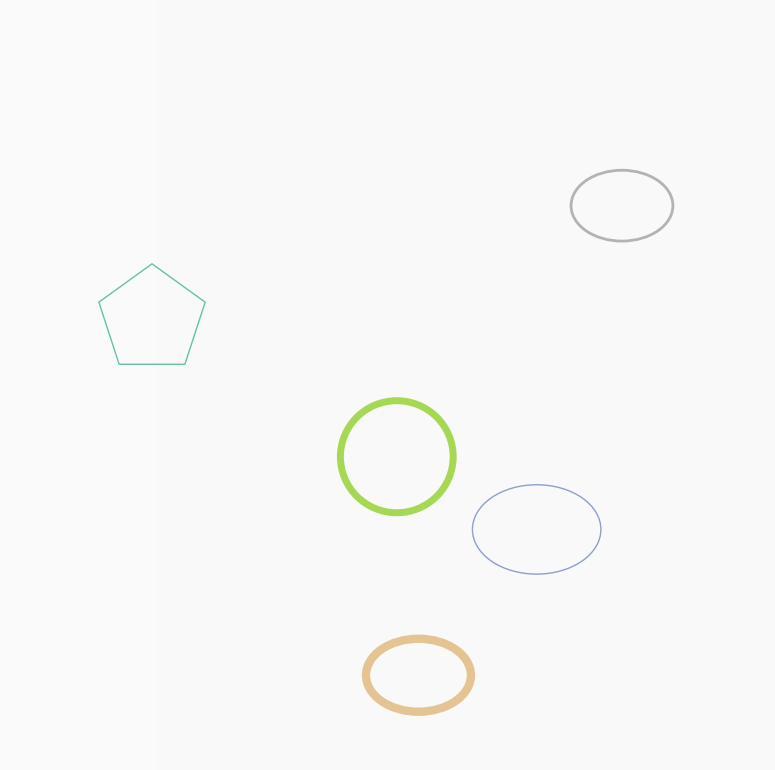[{"shape": "pentagon", "thickness": 0.5, "radius": 0.36, "center": [0.196, 0.585]}, {"shape": "oval", "thickness": 0.5, "radius": 0.41, "center": [0.692, 0.312]}, {"shape": "circle", "thickness": 2.5, "radius": 0.36, "center": [0.512, 0.407]}, {"shape": "oval", "thickness": 3, "radius": 0.34, "center": [0.54, 0.123]}, {"shape": "oval", "thickness": 1, "radius": 0.33, "center": [0.803, 0.733]}]